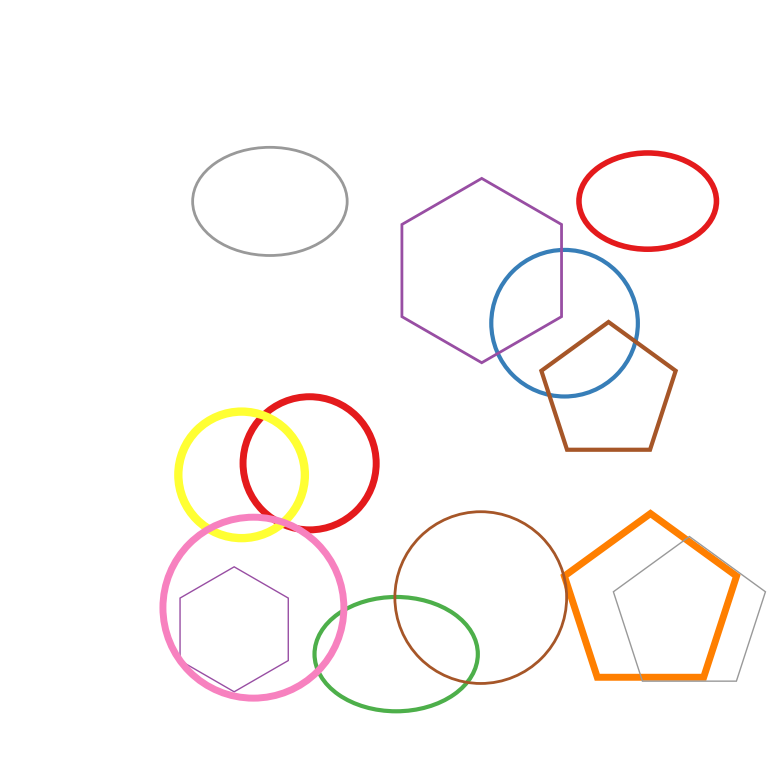[{"shape": "circle", "thickness": 2.5, "radius": 0.43, "center": [0.402, 0.398]}, {"shape": "oval", "thickness": 2, "radius": 0.45, "center": [0.841, 0.739]}, {"shape": "circle", "thickness": 1.5, "radius": 0.48, "center": [0.733, 0.58]}, {"shape": "oval", "thickness": 1.5, "radius": 0.53, "center": [0.515, 0.15]}, {"shape": "hexagon", "thickness": 1, "radius": 0.6, "center": [0.626, 0.649]}, {"shape": "hexagon", "thickness": 0.5, "radius": 0.41, "center": [0.304, 0.183]}, {"shape": "pentagon", "thickness": 2.5, "radius": 0.59, "center": [0.845, 0.216]}, {"shape": "circle", "thickness": 3, "radius": 0.41, "center": [0.314, 0.383]}, {"shape": "circle", "thickness": 1, "radius": 0.56, "center": [0.624, 0.224]}, {"shape": "pentagon", "thickness": 1.5, "radius": 0.46, "center": [0.79, 0.49]}, {"shape": "circle", "thickness": 2.5, "radius": 0.59, "center": [0.329, 0.211]}, {"shape": "pentagon", "thickness": 0.5, "radius": 0.52, "center": [0.895, 0.199]}, {"shape": "oval", "thickness": 1, "radius": 0.5, "center": [0.351, 0.738]}]